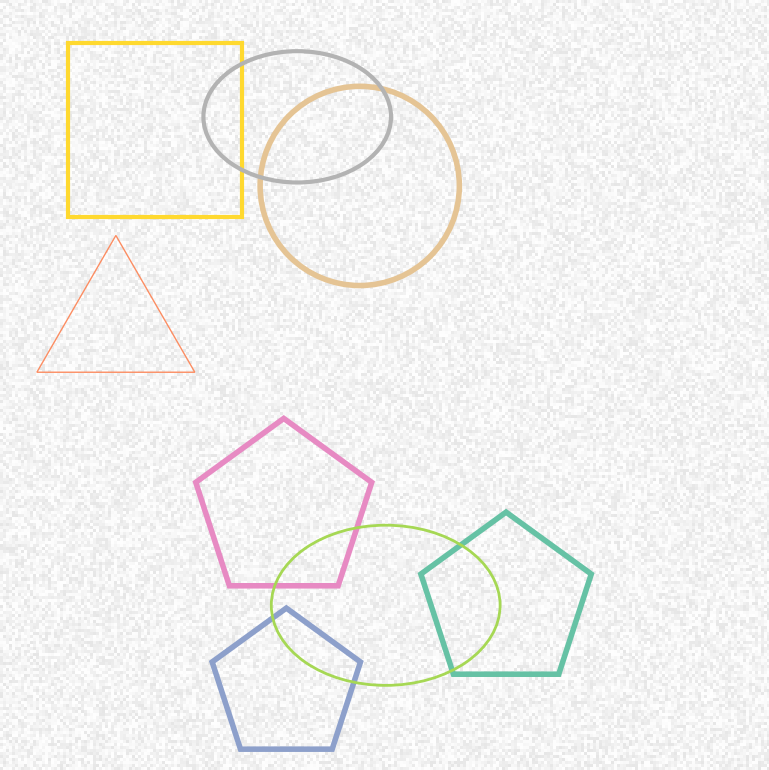[{"shape": "pentagon", "thickness": 2, "radius": 0.58, "center": [0.657, 0.219]}, {"shape": "triangle", "thickness": 0.5, "radius": 0.59, "center": [0.15, 0.576]}, {"shape": "pentagon", "thickness": 2, "radius": 0.51, "center": [0.372, 0.109]}, {"shape": "pentagon", "thickness": 2, "radius": 0.6, "center": [0.369, 0.336]}, {"shape": "oval", "thickness": 1, "radius": 0.74, "center": [0.501, 0.214]}, {"shape": "square", "thickness": 1.5, "radius": 0.56, "center": [0.202, 0.831]}, {"shape": "circle", "thickness": 2, "radius": 0.65, "center": [0.467, 0.759]}, {"shape": "oval", "thickness": 1.5, "radius": 0.61, "center": [0.386, 0.848]}]